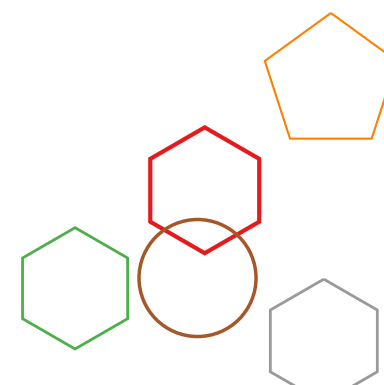[{"shape": "hexagon", "thickness": 3, "radius": 0.82, "center": [0.532, 0.506]}, {"shape": "hexagon", "thickness": 2, "radius": 0.79, "center": [0.195, 0.251]}, {"shape": "pentagon", "thickness": 1.5, "radius": 0.9, "center": [0.859, 0.786]}, {"shape": "circle", "thickness": 2.5, "radius": 0.76, "center": [0.513, 0.278]}, {"shape": "hexagon", "thickness": 2, "radius": 0.8, "center": [0.841, 0.115]}]